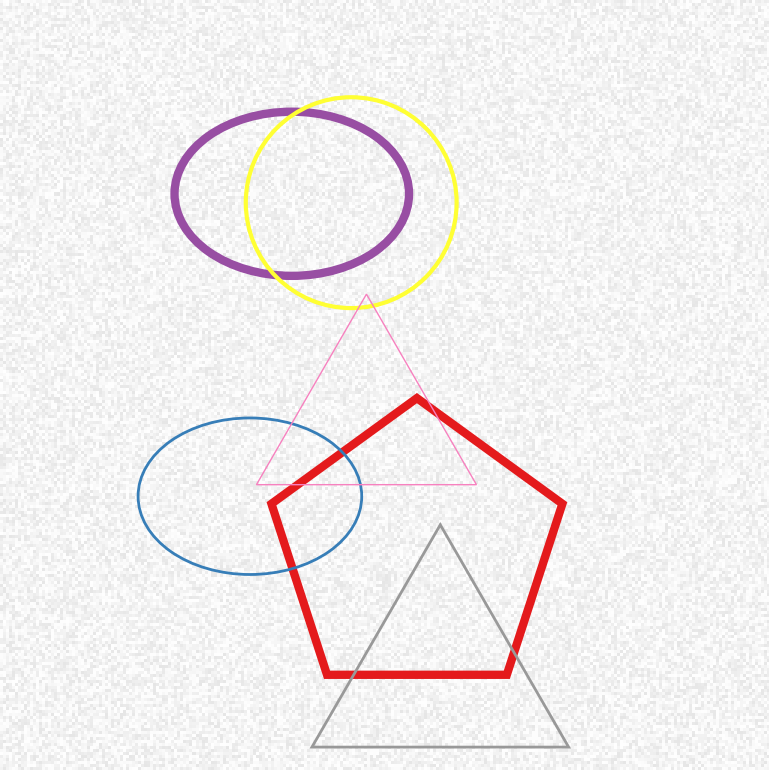[{"shape": "pentagon", "thickness": 3, "radius": 0.99, "center": [0.541, 0.284]}, {"shape": "oval", "thickness": 1, "radius": 0.73, "center": [0.325, 0.356]}, {"shape": "oval", "thickness": 3, "radius": 0.76, "center": [0.379, 0.748]}, {"shape": "circle", "thickness": 1.5, "radius": 0.68, "center": [0.456, 0.737]}, {"shape": "triangle", "thickness": 0.5, "radius": 0.82, "center": [0.476, 0.453]}, {"shape": "triangle", "thickness": 1, "radius": 0.96, "center": [0.572, 0.126]}]